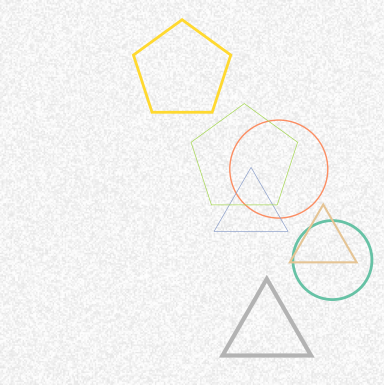[{"shape": "circle", "thickness": 2, "radius": 0.51, "center": [0.863, 0.324]}, {"shape": "circle", "thickness": 1, "radius": 0.64, "center": [0.724, 0.561]}, {"shape": "triangle", "thickness": 0.5, "radius": 0.55, "center": [0.652, 0.454]}, {"shape": "pentagon", "thickness": 0.5, "radius": 0.73, "center": [0.635, 0.586]}, {"shape": "pentagon", "thickness": 2, "radius": 0.66, "center": [0.473, 0.816]}, {"shape": "triangle", "thickness": 1.5, "radius": 0.5, "center": [0.84, 0.369]}, {"shape": "triangle", "thickness": 3, "radius": 0.66, "center": [0.693, 0.143]}]